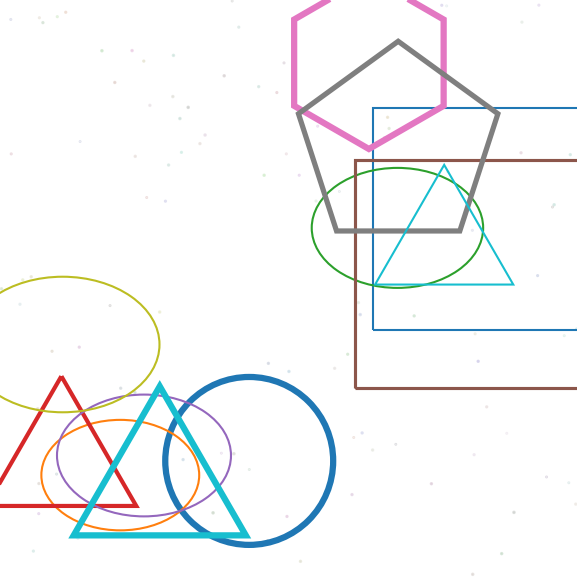[{"shape": "circle", "thickness": 3, "radius": 0.73, "center": [0.432, 0.201]}, {"shape": "square", "thickness": 1, "radius": 0.96, "center": [0.838, 0.62]}, {"shape": "oval", "thickness": 1, "radius": 0.68, "center": [0.208, 0.176]}, {"shape": "oval", "thickness": 1, "radius": 0.74, "center": [0.688, 0.605]}, {"shape": "triangle", "thickness": 2, "radius": 0.75, "center": [0.106, 0.198]}, {"shape": "oval", "thickness": 1, "radius": 0.75, "center": [0.249, 0.21]}, {"shape": "square", "thickness": 1.5, "radius": 0.99, "center": [0.811, 0.524]}, {"shape": "hexagon", "thickness": 3, "radius": 0.75, "center": [0.639, 0.891]}, {"shape": "pentagon", "thickness": 2.5, "radius": 0.91, "center": [0.689, 0.746]}, {"shape": "oval", "thickness": 1, "radius": 0.84, "center": [0.109, 0.403]}, {"shape": "triangle", "thickness": 3, "radius": 0.86, "center": [0.277, 0.158]}, {"shape": "triangle", "thickness": 1, "radius": 0.69, "center": [0.769, 0.575]}]